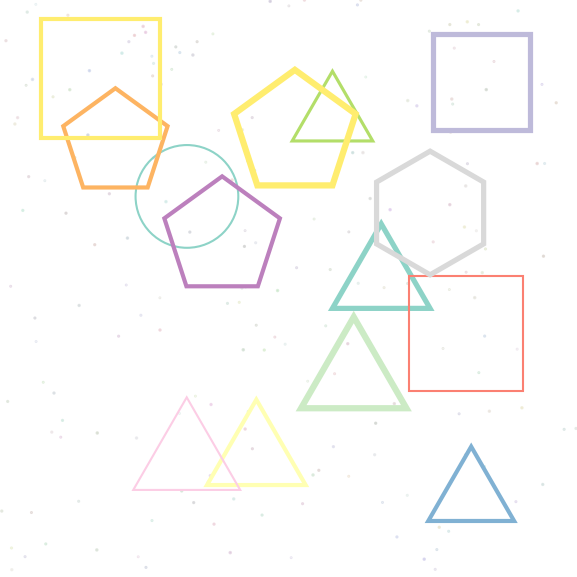[{"shape": "circle", "thickness": 1, "radius": 0.44, "center": [0.324, 0.659]}, {"shape": "triangle", "thickness": 2.5, "radius": 0.49, "center": [0.66, 0.514]}, {"shape": "triangle", "thickness": 2, "radius": 0.49, "center": [0.444, 0.209]}, {"shape": "square", "thickness": 2.5, "radius": 0.42, "center": [0.834, 0.857]}, {"shape": "square", "thickness": 1, "radius": 0.5, "center": [0.807, 0.421]}, {"shape": "triangle", "thickness": 2, "radius": 0.43, "center": [0.816, 0.14]}, {"shape": "pentagon", "thickness": 2, "radius": 0.47, "center": [0.2, 0.751]}, {"shape": "triangle", "thickness": 1.5, "radius": 0.4, "center": [0.576, 0.795]}, {"shape": "triangle", "thickness": 1, "radius": 0.53, "center": [0.323, 0.204]}, {"shape": "hexagon", "thickness": 2.5, "radius": 0.54, "center": [0.745, 0.63]}, {"shape": "pentagon", "thickness": 2, "radius": 0.53, "center": [0.385, 0.589]}, {"shape": "triangle", "thickness": 3, "radius": 0.53, "center": [0.613, 0.345]}, {"shape": "square", "thickness": 2, "radius": 0.51, "center": [0.174, 0.863]}, {"shape": "pentagon", "thickness": 3, "radius": 0.55, "center": [0.511, 0.768]}]